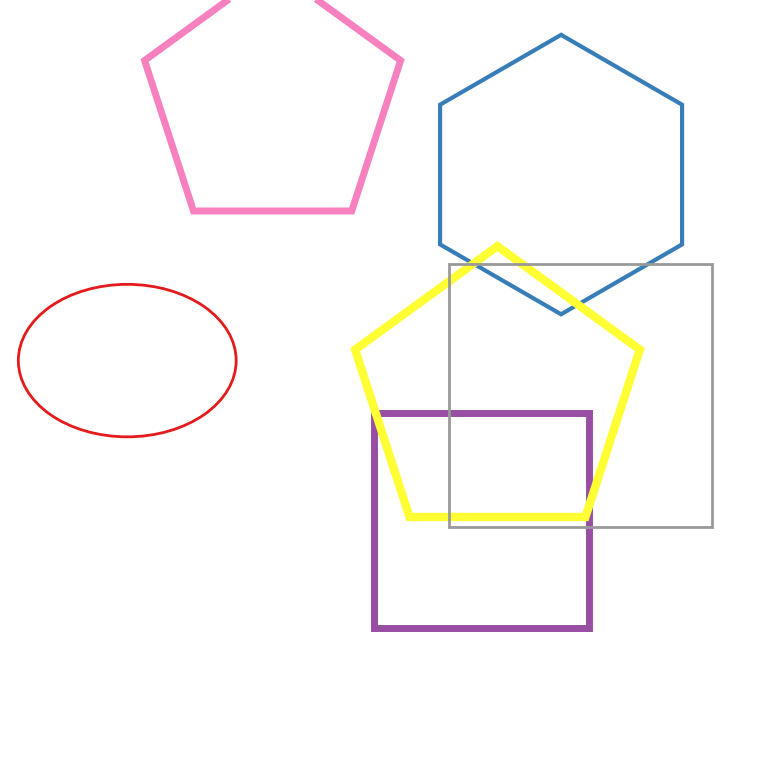[{"shape": "oval", "thickness": 1, "radius": 0.71, "center": [0.165, 0.532]}, {"shape": "hexagon", "thickness": 1.5, "radius": 0.91, "center": [0.729, 0.773]}, {"shape": "square", "thickness": 2.5, "radius": 0.7, "center": [0.626, 0.324]}, {"shape": "pentagon", "thickness": 3, "radius": 0.97, "center": [0.646, 0.486]}, {"shape": "pentagon", "thickness": 2.5, "radius": 0.87, "center": [0.354, 0.867]}, {"shape": "square", "thickness": 1, "radius": 0.85, "center": [0.754, 0.486]}]